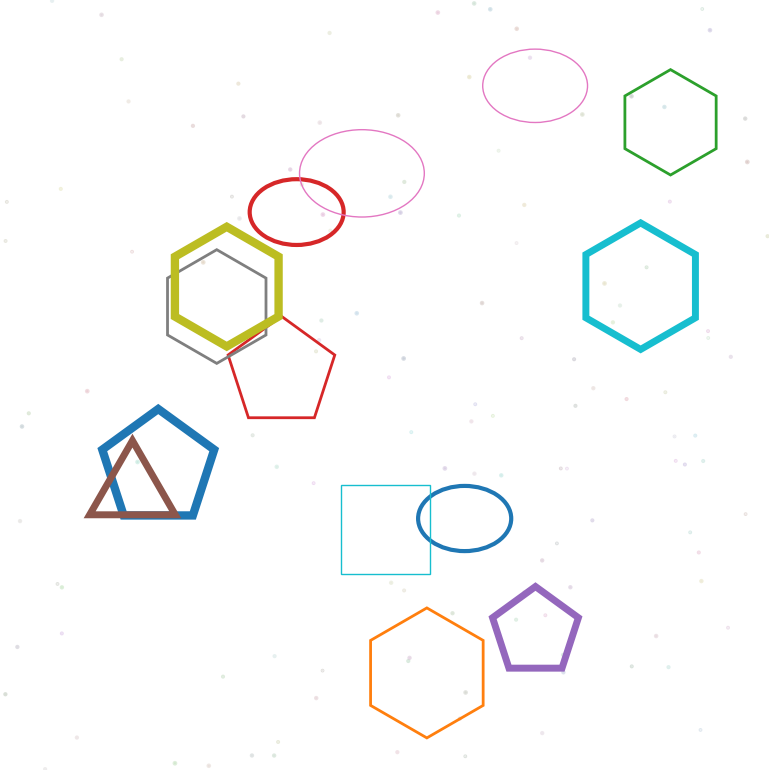[{"shape": "oval", "thickness": 1.5, "radius": 0.3, "center": [0.603, 0.327]}, {"shape": "pentagon", "thickness": 3, "radius": 0.38, "center": [0.206, 0.392]}, {"shape": "hexagon", "thickness": 1, "radius": 0.42, "center": [0.554, 0.126]}, {"shape": "hexagon", "thickness": 1, "radius": 0.34, "center": [0.871, 0.841]}, {"shape": "oval", "thickness": 1.5, "radius": 0.31, "center": [0.385, 0.725]}, {"shape": "pentagon", "thickness": 1, "radius": 0.36, "center": [0.365, 0.516]}, {"shape": "pentagon", "thickness": 2.5, "radius": 0.29, "center": [0.695, 0.18]}, {"shape": "triangle", "thickness": 2.5, "radius": 0.32, "center": [0.172, 0.364]}, {"shape": "oval", "thickness": 0.5, "radius": 0.34, "center": [0.695, 0.889]}, {"shape": "oval", "thickness": 0.5, "radius": 0.41, "center": [0.47, 0.775]}, {"shape": "hexagon", "thickness": 1, "radius": 0.37, "center": [0.281, 0.602]}, {"shape": "hexagon", "thickness": 3, "radius": 0.39, "center": [0.294, 0.628]}, {"shape": "hexagon", "thickness": 2.5, "radius": 0.41, "center": [0.832, 0.628]}, {"shape": "square", "thickness": 0.5, "radius": 0.29, "center": [0.5, 0.312]}]